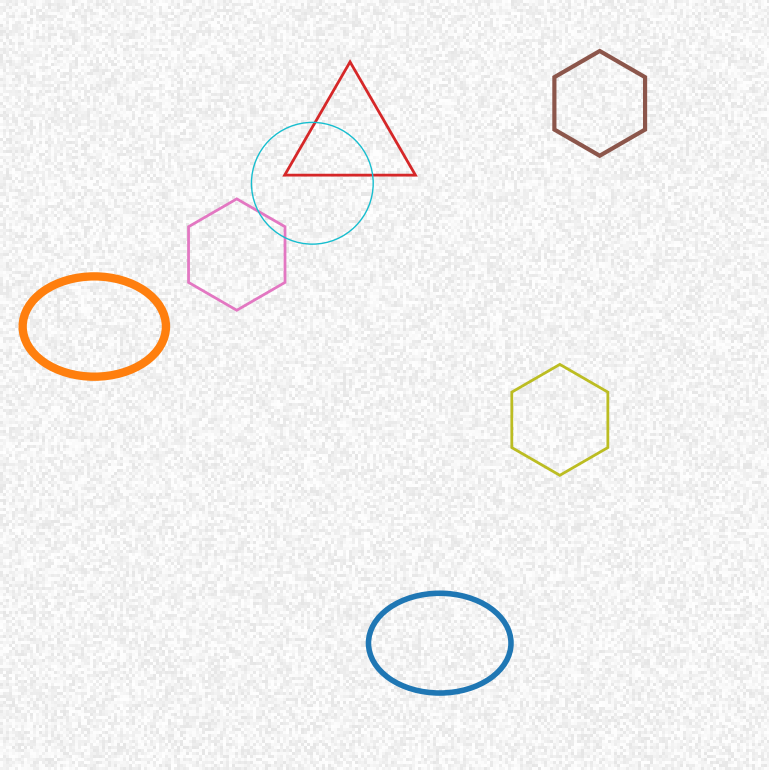[{"shape": "oval", "thickness": 2, "radius": 0.46, "center": [0.571, 0.165]}, {"shape": "oval", "thickness": 3, "radius": 0.47, "center": [0.122, 0.576]}, {"shape": "triangle", "thickness": 1, "radius": 0.49, "center": [0.455, 0.822]}, {"shape": "hexagon", "thickness": 1.5, "radius": 0.34, "center": [0.779, 0.866]}, {"shape": "hexagon", "thickness": 1, "radius": 0.36, "center": [0.307, 0.669]}, {"shape": "hexagon", "thickness": 1, "radius": 0.36, "center": [0.727, 0.455]}, {"shape": "circle", "thickness": 0.5, "radius": 0.4, "center": [0.406, 0.762]}]